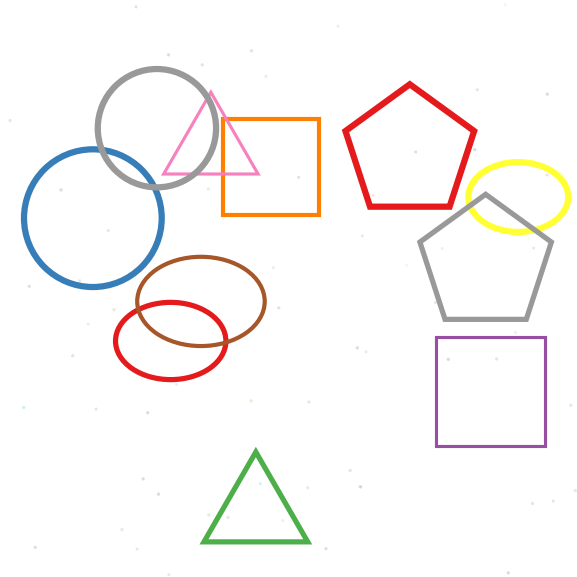[{"shape": "pentagon", "thickness": 3, "radius": 0.59, "center": [0.71, 0.736]}, {"shape": "oval", "thickness": 2.5, "radius": 0.48, "center": [0.296, 0.409]}, {"shape": "circle", "thickness": 3, "radius": 0.6, "center": [0.161, 0.621]}, {"shape": "triangle", "thickness": 2.5, "radius": 0.52, "center": [0.443, 0.113]}, {"shape": "square", "thickness": 1.5, "radius": 0.47, "center": [0.849, 0.321]}, {"shape": "square", "thickness": 2, "radius": 0.41, "center": [0.469, 0.709]}, {"shape": "oval", "thickness": 3, "radius": 0.43, "center": [0.898, 0.658]}, {"shape": "oval", "thickness": 2, "radius": 0.55, "center": [0.348, 0.477]}, {"shape": "triangle", "thickness": 1.5, "radius": 0.47, "center": [0.365, 0.745]}, {"shape": "circle", "thickness": 3, "radius": 0.51, "center": [0.272, 0.777]}, {"shape": "pentagon", "thickness": 2.5, "radius": 0.6, "center": [0.841, 0.543]}]